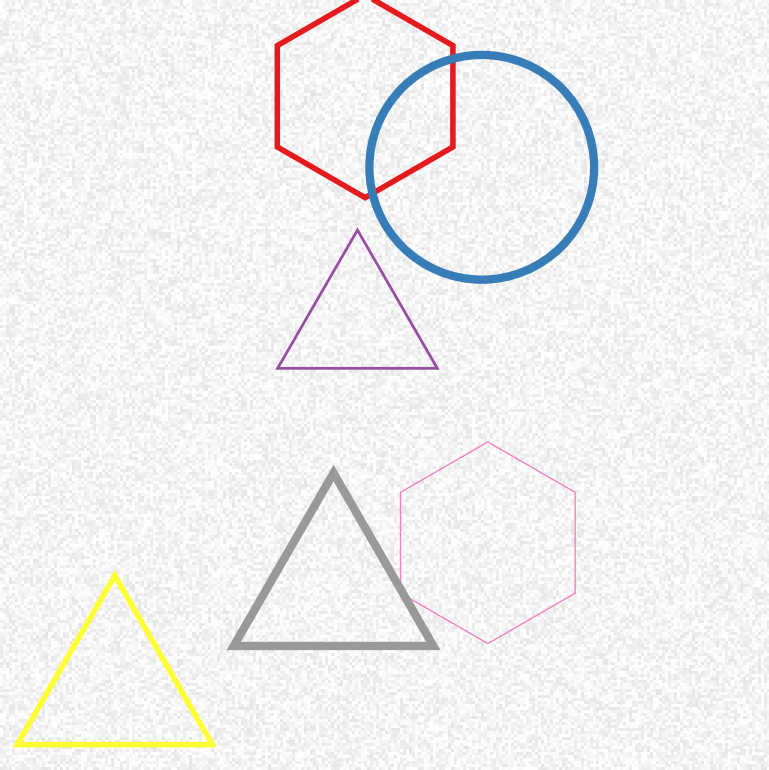[{"shape": "hexagon", "thickness": 2, "radius": 0.66, "center": [0.474, 0.875]}, {"shape": "circle", "thickness": 3, "radius": 0.73, "center": [0.626, 0.783]}, {"shape": "triangle", "thickness": 1, "radius": 0.6, "center": [0.464, 0.582]}, {"shape": "triangle", "thickness": 2, "radius": 0.73, "center": [0.149, 0.106]}, {"shape": "hexagon", "thickness": 0.5, "radius": 0.65, "center": [0.634, 0.295]}, {"shape": "triangle", "thickness": 3, "radius": 0.75, "center": [0.433, 0.236]}]